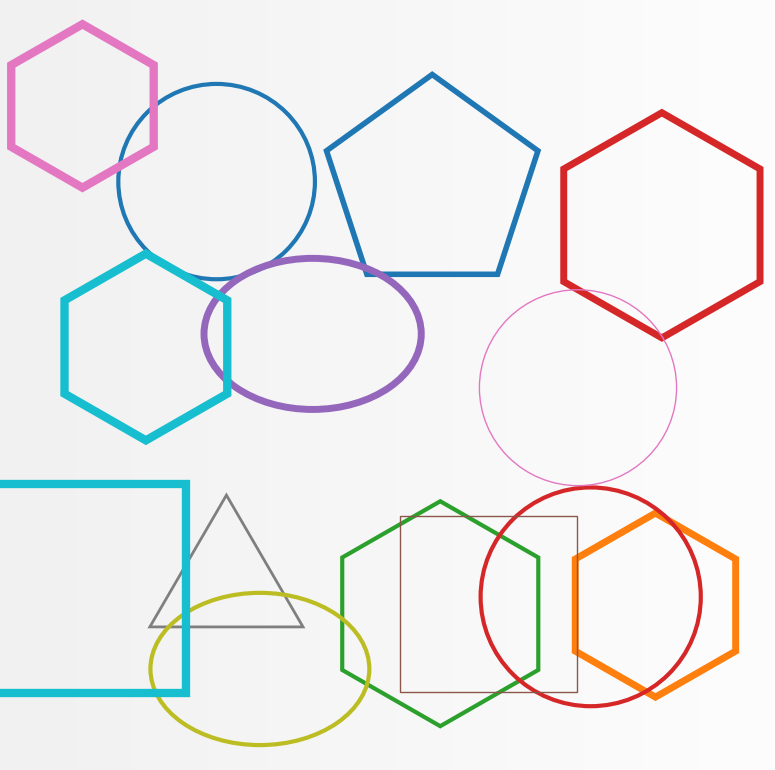[{"shape": "circle", "thickness": 1.5, "radius": 0.63, "center": [0.28, 0.764]}, {"shape": "pentagon", "thickness": 2, "radius": 0.72, "center": [0.558, 0.76]}, {"shape": "hexagon", "thickness": 2.5, "radius": 0.6, "center": [0.846, 0.214]}, {"shape": "hexagon", "thickness": 1.5, "radius": 0.73, "center": [0.568, 0.203]}, {"shape": "circle", "thickness": 1.5, "radius": 0.71, "center": [0.762, 0.225]}, {"shape": "hexagon", "thickness": 2.5, "radius": 0.73, "center": [0.854, 0.707]}, {"shape": "oval", "thickness": 2.5, "radius": 0.7, "center": [0.403, 0.566]}, {"shape": "square", "thickness": 0.5, "radius": 0.57, "center": [0.631, 0.215]}, {"shape": "circle", "thickness": 0.5, "radius": 0.64, "center": [0.746, 0.496]}, {"shape": "hexagon", "thickness": 3, "radius": 0.53, "center": [0.106, 0.862]}, {"shape": "triangle", "thickness": 1, "radius": 0.57, "center": [0.292, 0.243]}, {"shape": "oval", "thickness": 1.5, "radius": 0.71, "center": [0.335, 0.131]}, {"shape": "hexagon", "thickness": 3, "radius": 0.61, "center": [0.188, 0.549]}, {"shape": "square", "thickness": 3, "radius": 0.68, "center": [0.104, 0.236]}]